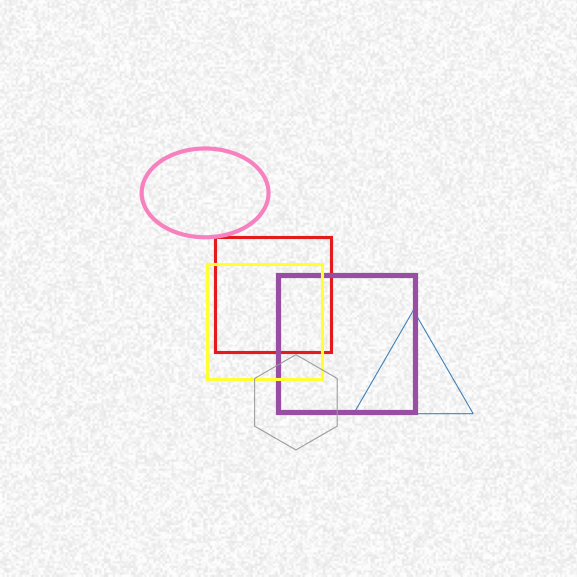[{"shape": "square", "thickness": 1.5, "radius": 0.5, "center": [0.473, 0.489]}, {"shape": "triangle", "thickness": 0.5, "radius": 0.6, "center": [0.716, 0.343]}, {"shape": "square", "thickness": 2.5, "radius": 0.59, "center": [0.6, 0.404]}, {"shape": "square", "thickness": 1.5, "radius": 0.5, "center": [0.458, 0.443]}, {"shape": "oval", "thickness": 2, "radius": 0.55, "center": [0.355, 0.665]}, {"shape": "hexagon", "thickness": 0.5, "radius": 0.41, "center": [0.512, 0.303]}]